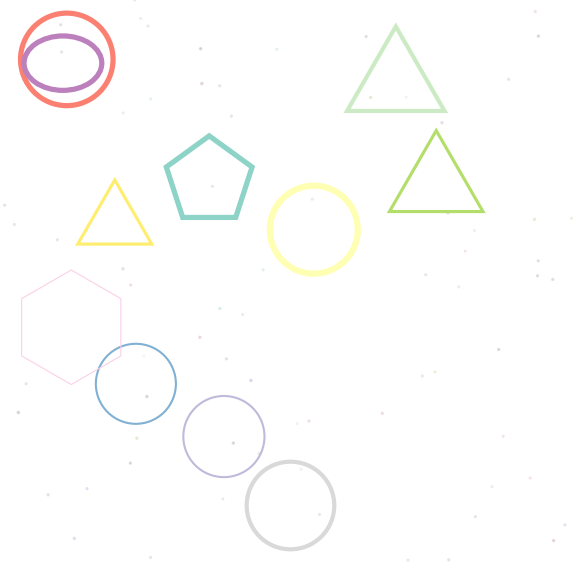[{"shape": "pentagon", "thickness": 2.5, "radius": 0.39, "center": [0.362, 0.686]}, {"shape": "circle", "thickness": 3, "radius": 0.38, "center": [0.543, 0.601]}, {"shape": "circle", "thickness": 1, "radius": 0.35, "center": [0.388, 0.243]}, {"shape": "circle", "thickness": 2.5, "radius": 0.4, "center": [0.116, 0.896]}, {"shape": "circle", "thickness": 1, "radius": 0.35, "center": [0.235, 0.335]}, {"shape": "triangle", "thickness": 1.5, "radius": 0.47, "center": [0.755, 0.68]}, {"shape": "hexagon", "thickness": 0.5, "radius": 0.5, "center": [0.123, 0.432]}, {"shape": "circle", "thickness": 2, "radius": 0.38, "center": [0.503, 0.124]}, {"shape": "oval", "thickness": 2.5, "radius": 0.34, "center": [0.109, 0.89]}, {"shape": "triangle", "thickness": 2, "radius": 0.49, "center": [0.685, 0.856]}, {"shape": "triangle", "thickness": 1.5, "radius": 0.37, "center": [0.199, 0.613]}]